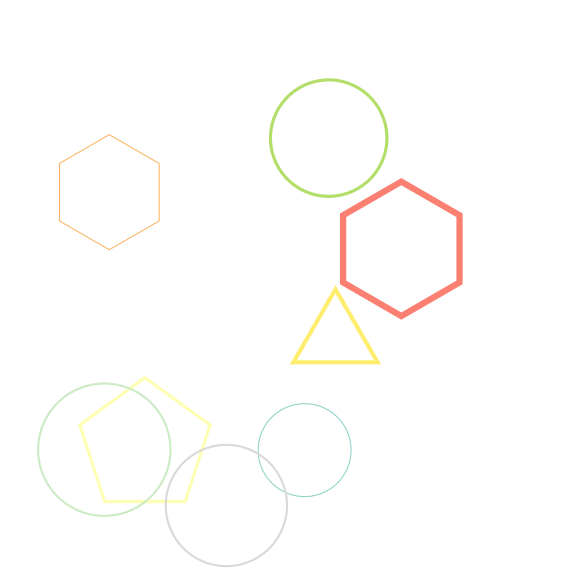[{"shape": "circle", "thickness": 0.5, "radius": 0.4, "center": [0.527, 0.22]}, {"shape": "pentagon", "thickness": 1.5, "radius": 0.59, "center": [0.251, 0.227]}, {"shape": "hexagon", "thickness": 3, "radius": 0.58, "center": [0.695, 0.568]}, {"shape": "hexagon", "thickness": 0.5, "radius": 0.5, "center": [0.189, 0.666]}, {"shape": "circle", "thickness": 1.5, "radius": 0.5, "center": [0.569, 0.76]}, {"shape": "circle", "thickness": 1, "radius": 0.53, "center": [0.392, 0.124]}, {"shape": "circle", "thickness": 1, "radius": 0.57, "center": [0.181, 0.22]}, {"shape": "triangle", "thickness": 2, "radius": 0.42, "center": [0.581, 0.414]}]